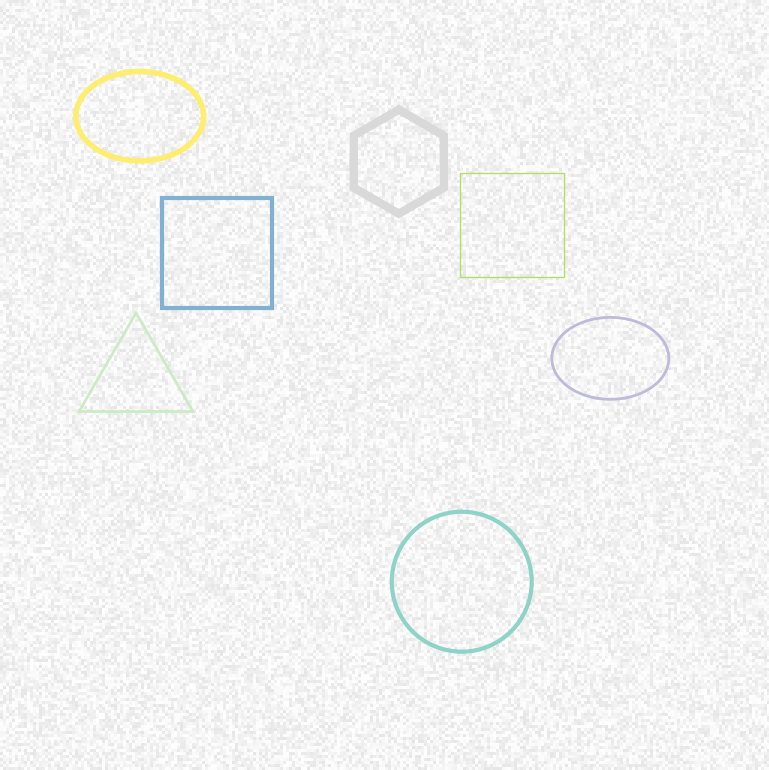[{"shape": "circle", "thickness": 1.5, "radius": 0.45, "center": [0.6, 0.245]}, {"shape": "oval", "thickness": 1, "radius": 0.38, "center": [0.793, 0.535]}, {"shape": "square", "thickness": 1.5, "radius": 0.36, "center": [0.282, 0.672]}, {"shape": "square", "thickness": 0.5, "radius": 0.34, "center": [0.665, 0.708]}, {"shape": "hexagon", "thickness": 3, "radius": 0.34, "center": [0.518, 0.79]}, {"shape": "triangle", "thickness": 1, "radius": 0.43, "center": [0.177, 0.508]}, {"shape": "oval", "thickness": 2, "radius": 0.41, "center": [0.181, 0.849]}]